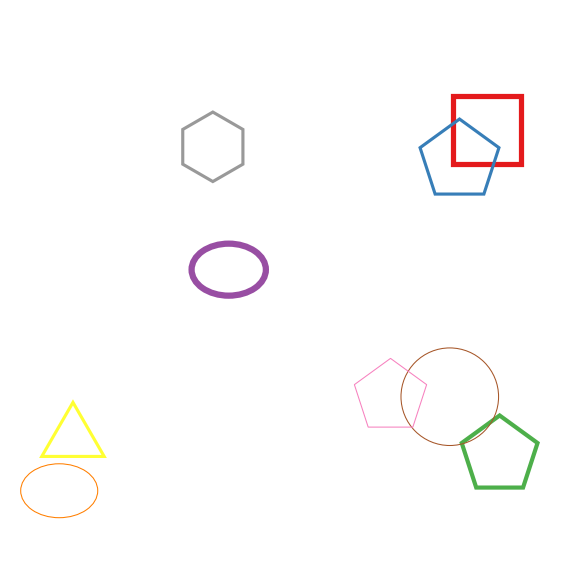[{"shape": "square", "thickness": 2.5, "radius": 0.3, "center": [0.843, 0.774]}, {"shape": "pentagon", "thickness": 1.5, "radius": 0.36, "center": [0.796, 0.721]}, {"shape": "pentagon", "thickness": 2, "radius": 0.35, "center": [0.865, 0.211]}, {"shape": "oval", "thickness": 3, "radius": 0.32, "center": [0.396, 0.532]}, {"shape": "oval", "thickness": 0.5, "radius": 0.33, "center": [0.103, 0.149]}, {"shape": "triangle", "thickness": 1.5, "radius": 0.31, "center": [0.126, 0.24]}, {"shape": "circle", "thickness": 0.5, "radius": 0.42, "center": [0.779, 0.312]}, {"shape": "pentagon", "thickness": 0.5, "radius": 0.33, "center": [0.676, 0.313]}, {"shape": "hexagon", "thickness": 1.5, "radius": 0.3, "center": [0.369, 0.745]}]